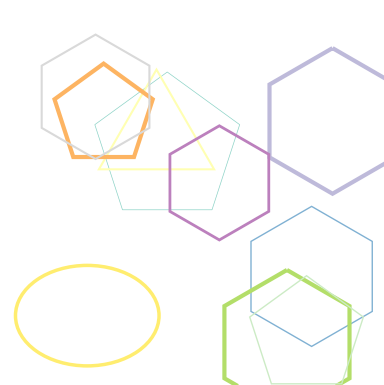[{"shape": "pentagon", "thickness": 0.5, "radius": 0.99, "center": [0.434, 0.615]}, {"shape": "triangle", "thickness": 1.5, "radius": 0.86, "center": [0.406, 0.647]}, {"shape": "hexagon", "thickness": 3, "radius": 0.95, "center": [0.864, 0.686]}, {"shape": "hexagon", "thickness": 1, "radius": 0.91, "center": [0.809, 0.282]}, {"shape": "pentagon", "thickness": 3, "radius": 0.67, "center": [0.269, 0.701]}, {"shape": "hexagon", "thickness": 3, "radius": 0.94, "center": [0.745, 0.111]}, {"shape": "hexagon", "thickness": 1.5, "radius": 0.81, "center": [0.248, 0.749]}, {"shape": "hexagon", "thickness": 2, "radius": 0.74, "center": [0.57, 0.525]}, {"shape": "pentagon", "thickness": 1, "radius": 0.78, "center": [0.796, 0.129]}, {"shape": "oval", "thickness": 2.5, "radius": 0.93, "center": [0.227, 0.18]}]